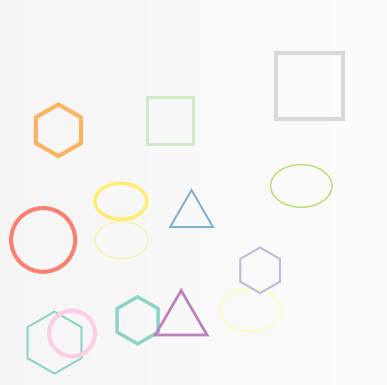[{"shape": "hexagon", "thickness": 2.5, "radius": 0.31, "center": [0.355, 0.168]}, {"shape": "hexagon", "thickness": 1.5, "radius": 0.4, "center": [0.141, 0.11]}, {"shape": "oval", "thickness": 1, "radius": 0.39, "center": [0.646, 0.194]}, {"shape": "hexagon", "thickness": 1.5, "radius": 0.3, "center": [0.671, 0.298]}, {"shape": "circle", "thickness": 3, "radius": 0.41, "center": [0.111, 0.377]}, {"shape": "triangle", "thickness": 1.5, "radius": 0.32, "center": [0.494, 0.442]}, {"shape": "hexagon", "thickness": 3, "radius": 0.34, "center": [0.151, 0.662]}, {"shape": "oval", "thickness": 1, "radius": 0.4, "center": [0.778, 0.517]}, {"shape": "circle", "thickness": 3, "radius": 0.3, "center": [0.186, 0.134]}, {"shape": "square", "thickness": 3, "radius": 0.43, "center": [0.799, 0.777]}, {"shape": "triangle", "thickness": 2, "radius": 0.39, "center": [0.468, 0.168]}, {"shape": "square", "thickness": 2, "radius": 0.3, "center": [0.439, 0.688]}, {"shape": "oval", "thickness": 0.5, "radius": 0.34, "center": [0.314, 0.377]}, {"shape": "oval", "thickness": 2.5, "radius": 0.33, "center": [0.312, 0.477]}]